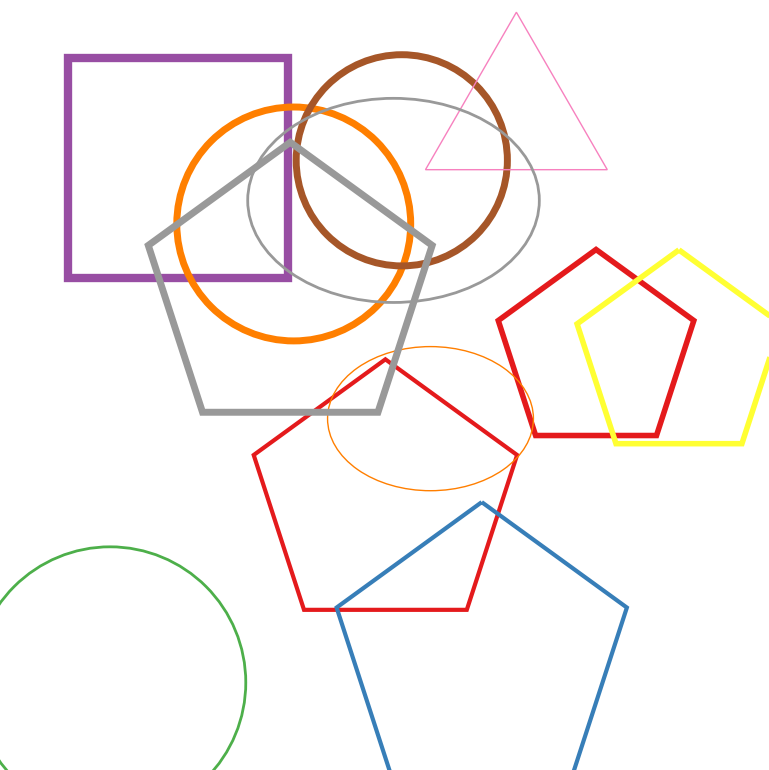[{"shape": "pentagon", "thickness": 2, "radius": 0.67, "center": [0.774, 0.542]}, {"shape": "pentagon", "thickness": 1.5, "radius": 0.9, "center": [0.501, 0.353]}, {"shape": "pentagon", "thickness": 1.5, "radius": 0.99, "center": [0.626, 0.15]}, {"shape": "circle", "thickness": 1, "radius": 0.88, "center": [0.143, 0.114]}, {"shape": "square", "thickness": 3, "radius": 0.71, "center": [0.231, 0.781]}, {"shape": "oval", "thickness": 0.5, "radius": 0.67, "center": [0.559, 0.456]}, {"shape": "circle", "thickness": 2.5, "radius": 0.76, "center": [0.381, 0.709]}, {"shape": "pentagon", "thickness": 2, "radius": 0.7, "center": [0.882, 0.536]}, {"shape": "circle", "thickness": 2.5, "radius": 0.69, "center": [0.522, 0.792]}, {"shape": "triangle", "thickness": 0.5, "radius": 0.68, "center": [0.671, 0.848]}, {"shape": "pentagon", "thickness": 2.5, "radius": 0.97, "center": [0.377, 0.621]}, {"shape": "oval", "thickness": 1, "radius": 0.95, "center": [0.511, 0.74]}]